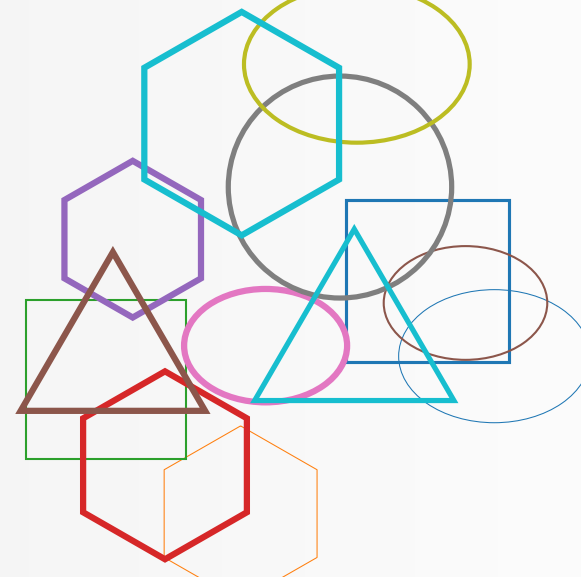[{"shape": "oval", "thickness": 0.5, "radius": 0.82, "center": [0.85, 0.382]}, {"shape": "square", "thickness": 1.5, "radius": 0.7, "center": [0.735, 0.512]}, {"shape": "hexagon", "thickness": 0.5, "radius": 0.76, "center": [0.414, 0.11]}, {"shape": "square", "thickness": 1, "radius": 0.69, "center": [0.183, 0.342]}, {"shape": "hexagon", "thickness": 3, "radius": 0.81, "center": [0.284, 0.193]}, {"shape": "hexagon", "thickness": 3, "radius": 0.68, "center": [0.228, 0.585]}, {"shape": "triangle", "thickness": 3, "radius": 0.92, "center": [0.194, 0.379]}, {"shape": "oval", "thickness": 1, "radius": 0.7, "center": [0.801, 0.475]}, {"shape": "oval", "thickness": 3, "radius": 0.7, "center": [0.457, 0.401]}, {"shape": "circle", "thickness": 2.5, "radius": 0.96, "center": [0.585, 0.675]}, {"shape": "oval", "thickness": 2, "radius": 0.97, "center": [0.614, 0.888]}, {"shape": "triangle", "thickness": 2.5, "radius": 0.99, "center": [0.609, 0.405]}, {"shape": "hexagon", "thickness": 3, "radius": 0.97, "center": [0.416, 0.785]}]